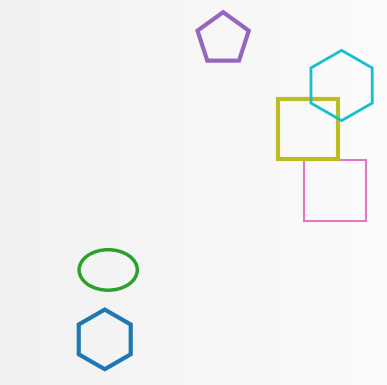[{"shape": "hexagon", "thickness": 3, "radius": 0.39, "center": [0.27, 0.118]}, {"shape": "oval", "thickness": 2.5, "radius": 0.38, "center": [0.279, 0.299]}, {"shape": "pentagon", "thickness": 3, "radius": 0.35, "center": [0.576, 0.899]}, {"shape": "square", "thickness": 1.5, "radius": 0.4, "center": [0.863, 0.505]}, {"shape": "square", "thickness": 3, "radius": 0.39, "center": [0.794, 0.665]}, {"shape": "hexagon", "thickness": 2, "radius": 0.46, "center": [0.882, 0.778]}]